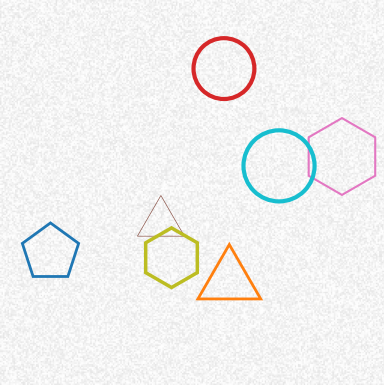[{"shape": "pentagon", "thickness": 2, "radius": 0.38, "center": [0.131, 0.344]}, {"shape": "triangle", "thickness": 2, "radius": 0.47, "center": [0.596, 0.271]}, {"shape": "circle", "thickness": 3, "radius": 0.4, "center": [0.582, 0.822]}, {"shape": "triangle", "thickness": 0.5, "radius": 0.35, "center": [0.418, 0.422]}, {"shape": "hexagon", "thickness": 1.5, "radius": 0.5, "center": [0.888, 0.594]}, {"shape": "hexagon", "thickness": 2.5, "radius": 0.39, "center": [0.445, 0.331]}, {"shape": "circle", "thickness": 3, "radius": 0.46, "center": [0.725, 0.569]}]